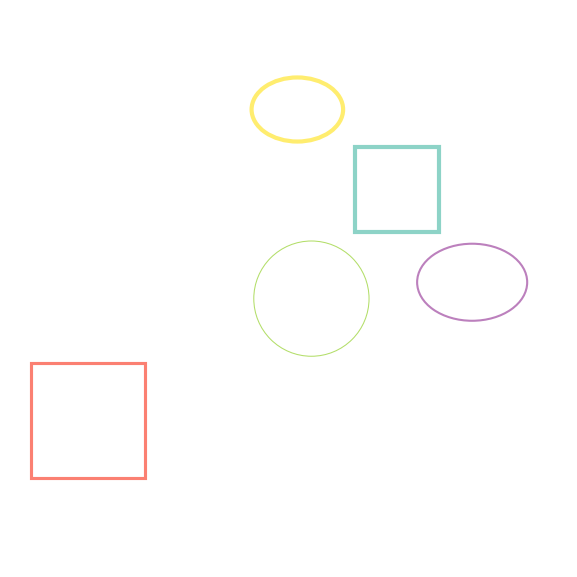[{"shape": "square", "thickness": 2, "radius": 0.37, "center": [0.687, 0.671]}, {"shape": "square", "thickness": 1.5, "radius": 0.5, "center": [0.152, 0.271]}, {"shape": "circle", "thickness": 0.5, "radius": 0.5, "center": [0.539, 0.482]}, {"shape": "oval", "thickness": 1, "radius": 0.48, "center": [0.818, 0.51]}, {"shape": "oval", "thickness": 2, "radius": 0.4, "center": [0.515, 0.81]}]